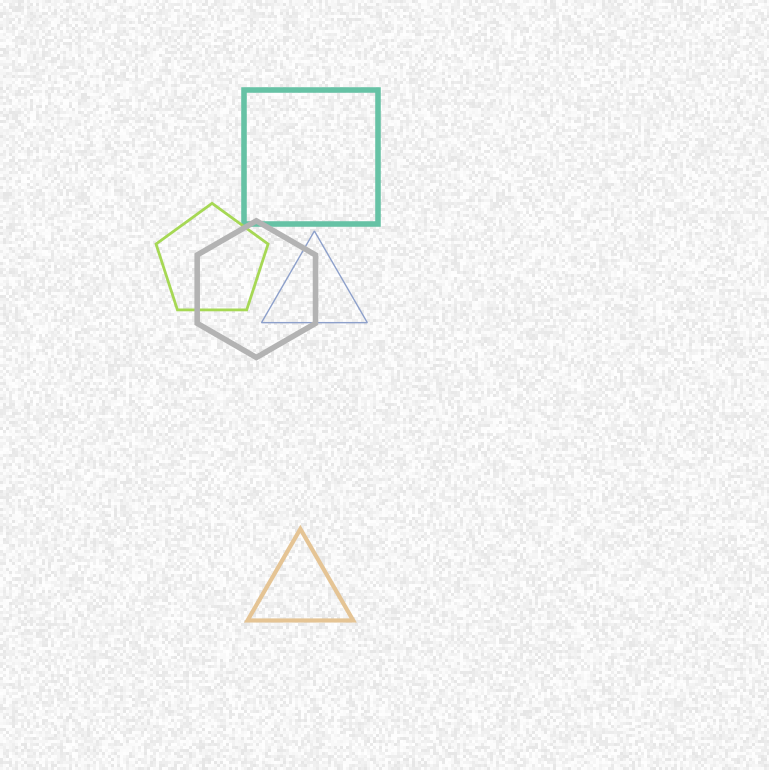[{"shape": "square", "thickness": 2, "radius": 0.44, "center": [0.404, 0.796]}, {"shape": "triangle", "thickness": 0.5, "radius": 0.4, "center": [0.408, 0.621]}, {"shape": "pentagon", "thickness": 1, "radius": 0.38, "center": [0.275, 0.659]}, {"shape": "triangle", "thickness": 1.5, "radius": 0.4, "center": [0.39, 0.234]}, {"shape": "hexagon", "thickness": 2, "radius": 0.44, "center": [0.333, 0.624]}]